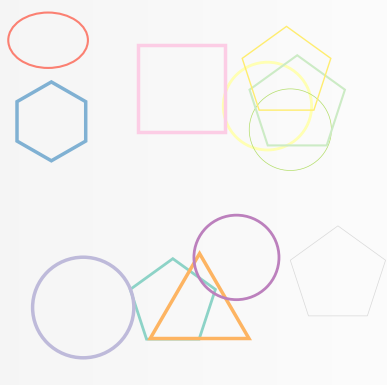[{"shape": "pentagon", "thickness": 2, "radius": 0.58, "center": [0.446, 0.213]}, {"shape": "circle", "thickness": 2, "radius": 0.57, "center": [0.69, 0.724]}, {"shape": "circle", "thickness": 2.5, "radius": 0.65, "center": [0.215, 0.201]}, {"shape": "oval", "thickness": 1.5, "radius": 0.51, "center": [0.124, 0.895]}, {"shape": "hexagon", "thickness": 2.5, "radius": 0.51, "center": [0.133, 0.685]}, {"shape": "triangle", "thickness": 2.5, "radius": 0.74, "center": [0.515, 0.194]}, {"shape": "circle", "thickness": 0.5, "radius": 0.53, "center": [0.749, 0.663]}, {"shape": "square", "thickness": 2.5, "radius": 0.56, "center": [0.469, 0.77]}, {"shape": "pentagon", "thickness": 0.5, "radius": 0.65, "center": [0.872, 0.284]}, {"shape": "circle", "thickness": 2, "radius": 0.55, "center": [0.61, 0.331]}, {"shape": "pentagon", "thickness": 1.5, "radius": 0.65, "center": [0.767, 0.727]}, {"shape": "pentagon", "thickness": 1, "radius": 0.6, "center": [0.739, 0.811]}]